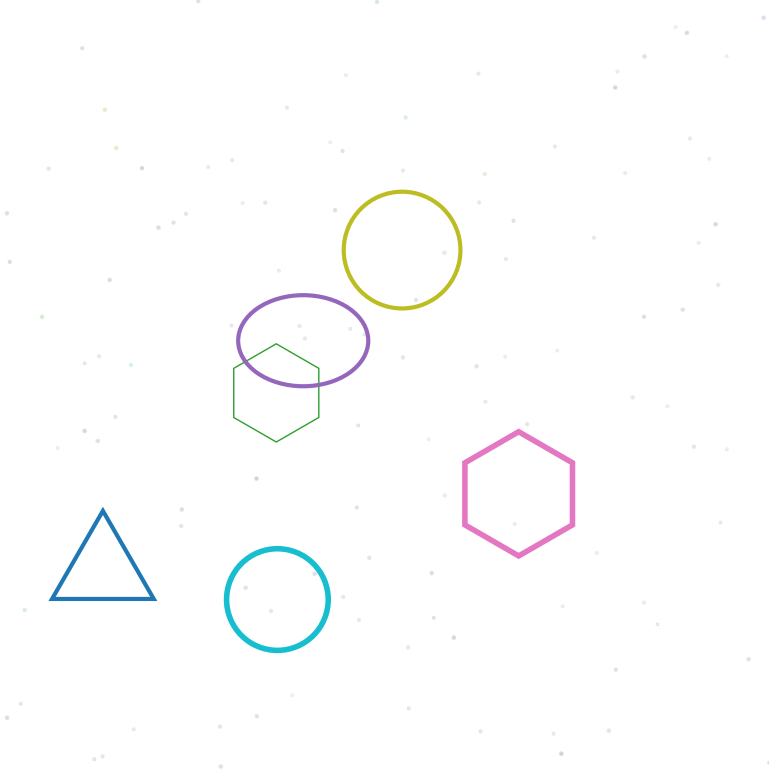[{"shape": "triangle", "thickness": 1.5, "radius": 0.38, "center": [0.134, 0.26]}, {"shape": "hexagon", "thickness": 0.5, "radius": 0.32, "center": [0.359, 0.49]}, {"shape": "oval", "thickness": 1.5, "radius": 0.42, "center": [0.394, 0.558]}, {"shape": "hexagon", "thickness": 2, "radius": 0.4, "center": [0.674, 0.359]}, {"shape": "circle", "thickness": 1.5, "radius": 0.38, "center": [0.522, 0.675]}, {"shape": "circle", "thickness": 2, "radius": 0.33, "center": [0.36, 0.221]}]